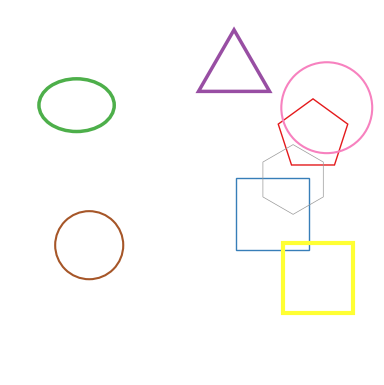[{"shape": "pentagon", "thickness": 1, "radius": 0.47, "center": [0.813, 0.648]}, {"shape": "square", "thickness": 1, "radius": 0.47, "center": [0.707, 0.445]}, {"shape": "oval", "thickness": 2.5, "radius": 0.49, "center": [0.199, 0.727]}, {"shape": "triangle", "thickness": 2.5, "radius": 0.53, "center": [0.608, 0.816]}, {"shape": "square", "thickness": 3, "radius": 0.46, "center": [0.826, 0.277]}, {"shape": "circle", "thickness": 1.5, "radius": 0.44, "center": [0.232, 0.363]}, {"shape": "circle", "thickness": 1.5, "radius": 0.59, "center": [0.849, 0.72]}, {"shape": "hexagon", "thickness": 0.5, "radius": 0.45, "center": [0.761, 0.534]}]